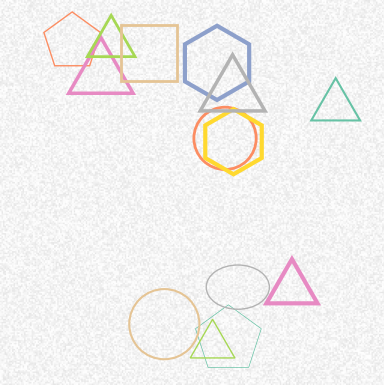[{"shape": "triangle", "thickness": 1.5, "radius": 0.37, "center": [0.872, 0.724]}, {"shape": "pentagon", "thickness": 0.5, "radius": 0.45, "center": [0.593, 0.118]}, {"shape": "circle", "thickness": 2, "radius": 0.4, "center": [0.585, 0.641]}, {"shape": "pentagon", "thickness": 1, "radius": 0.39, "center": [0.187, 0.892]}, {"shape": "hexagon", "thickness": 3, "radius": 0.48, "center": [0.564, 0.837]}, {"shape": "triangle", "thickness": 2.5, "radius": 0.48, "center": [0.262, 0.806]}, {"shape": "triangle", "thickness": 3, "radius": 0.38, "center": [0.758, 0.25]}, {"shape": "triangle", "thickness": 2, "radius": 0.36, "center": [0.289, 0.889]}, {"shape": "triangle", "thickness": 1, "radius": 0.33, "center": [0.552, 0.104]}, {"shape": "hexagon", "thickness": 3, "radius": 0.42, "center": [0.607, 0.632]}, {"shape": "circle", "thickness": 1.5, "radius": 0.46, "center": [0.427, 0.158]}, {"shape": "square", "thickness": 2, "radius": 0.36, "center": [0.387, 0.862]}, {"shape": "oval", "thickness": 1, "radius": 0.41, "center": [0.618, 0.254]}, {"shape": "triangle", "thickness": 2.5, "radius": 0.49, "center": [0.604, 0.761]}]